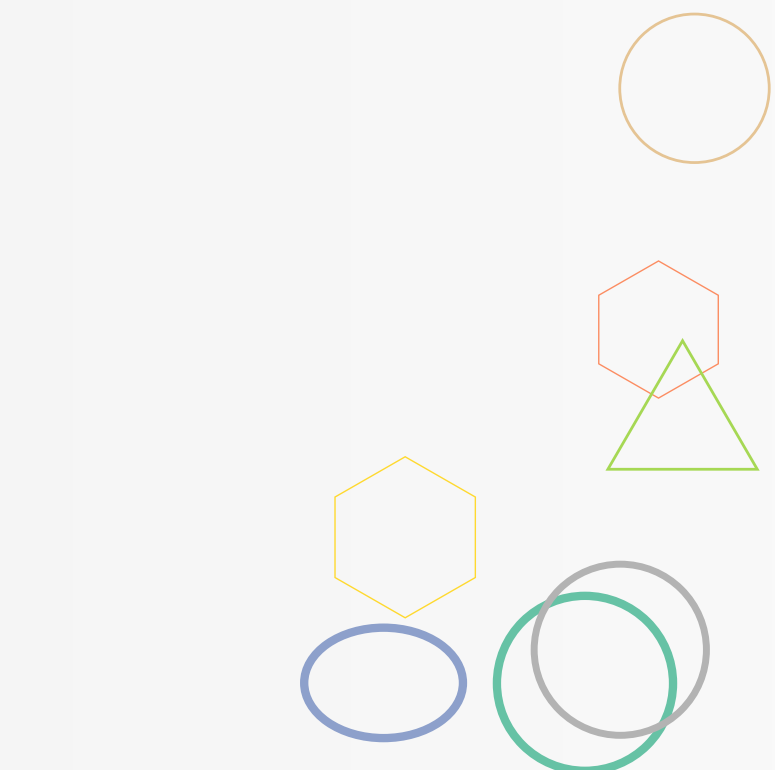[{"shape": "circle", "thickness": 3, "radius": 0.57, "center": [0.755, 0.113]}, {"shape": "hexagon", "thickness": 0.5, "radius": 0.45, "center": [0.85, 0.572]}, {"shape": "oval", "thickness": 3, "radius": 0.51, "center": [0.495, 0.113]}, {"shape": "triangle", "thickness": 1, "radius": 0.56, "center": [0.881, 0.446]}, {"shape": "hexagon", "thickness": 0.5, "radius": 0.52, "center": [0.523, 0.302]}, {"shape": "circle", "thickness": 1, "radius": 0.48, "center": [0.896, 0.885]}, {"shape": "circle", "thickness": 2.5, "radius": 0.56, "center": [0.8, 0.156]}]